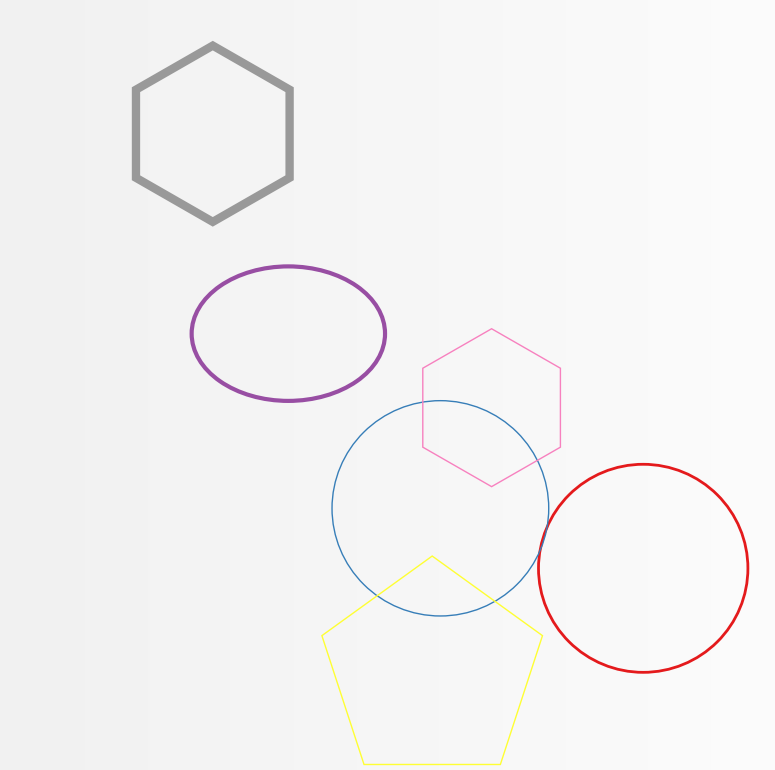[{"shape": "circle", "thickness": 1, "radius": 0.68, "center": [0.83, 0.262]}, {"shape": "circle", "thickness": 0.5, "radius": 0.7, "center": [0.568, 0.34]}, {"shape": "oval", "thickness": 1.5, "radius": 0.62, "center": [0.372, 0.567]}, {"shape": "pentagon", "thickness": 0.5, "radius": 0.75, "center": [0.558, 0.128]}, {"shape": "hexagon", "thickness": 0.5, "radius": 0.51, "center": [0.634, 0.471]}, {"shape": "hexagon", "thickness": 3, "radius": 0.57, "center": [0.275, 0.826]}]